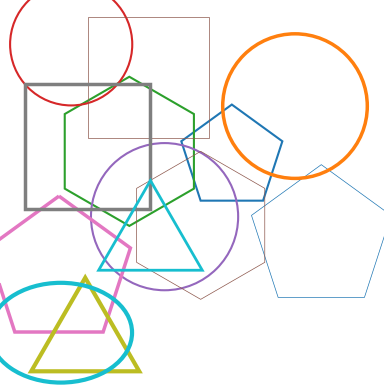[{"shape": "pentagon", "thickness": 1.5, "radius": 0.69, "center": [0.602, 0.59]}, {"shape": "pentagon", "thickness": 0.5, "radius": 0.95, "center": [0.835, 0.382]}, {"shape": "circle", "thickness": 2.5, "radius": 0.94, "center": [0.766, 0.724]}, {"shape": "hexagon", "thickness": 1.5, "radius": 0.97, "center": [0.336, 0.607]}, {"shape": "circle", "thickness": 1.5, "radius": 0.79, "center": [0.185, 0.885]}, {"shape": "circle", "thickness": 1.5, "radius": 0.96, "center": [0.427, 0.437]}, {"shape": "square", "thickness": 0.5, "radius": 0.79, "center": [0.386, 0.798]}, {"shape": "hexagon", "thickness": 0.5, "radius": 0.96, "center": [0.521, 0.415]}, {"shape": "pentagon", "thickness": 2.5, "radius": 0.98, "center": [0.153, 0.295]}, {"shape": "square", "thickness": 2.5, "radius": 0.81, "center": [0.228, 0.619]}, {"shape": "triangle", "thickness": 3, "radius": 0.81, "center": [0.221, 0.117]}, {"shape": "triangle", "thickness": 2, "radius": 0.78, "center": [0.391, 0.376]}, {"shape": "oval", "thickness": 3, "radius": 0.93, "center": [0.158, 0.136]}]